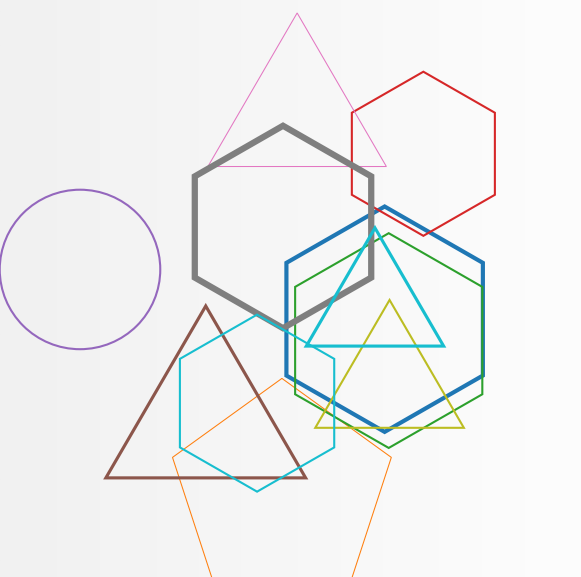[{"shape": "hexagon", "thickness": 2, "radius": 0.98, "center": [0.662, 0.446]}, {"shape": "pentagon", "thickness": 0.5, "radius": 0.99, "center": [0.485, 0.146]}, {"shape": "hexagon", "thickness": 1, "radius": 0.93, "center": [0.669, 0.409]}, {"shape": "hexagon", "thickness": 1, "radius": 0.71, "center": [0.728, 0.733]}, {"shape": "circle", "thickness": 1, "radius": 0.69, "center": [0.138, 0.533]}, {"shape": "triangle", "thickness": 1.5, "radius": 0.99, "center": [0.354, 0.271]}, {"shape": "triangle", "thickness": 0.5, "radius": 0.89, "center": [0.511, 0.799]}, {"shape": "hexagon", "thickness": 3, "radius": 0.88, "center": [0.487, 0.606]}, {"shape": "triangle", "thickness": 1, "radius": 0.74, "center": [0.67, 0.332]}, {"shape": "hexagon", "thickness": 1, "radius": 0.77, "center": [0.442, 0.301]}, {"shape": "triangle", "thickness": 1.5, "radius": 0.68, "center": [0.645, 0.468]}]